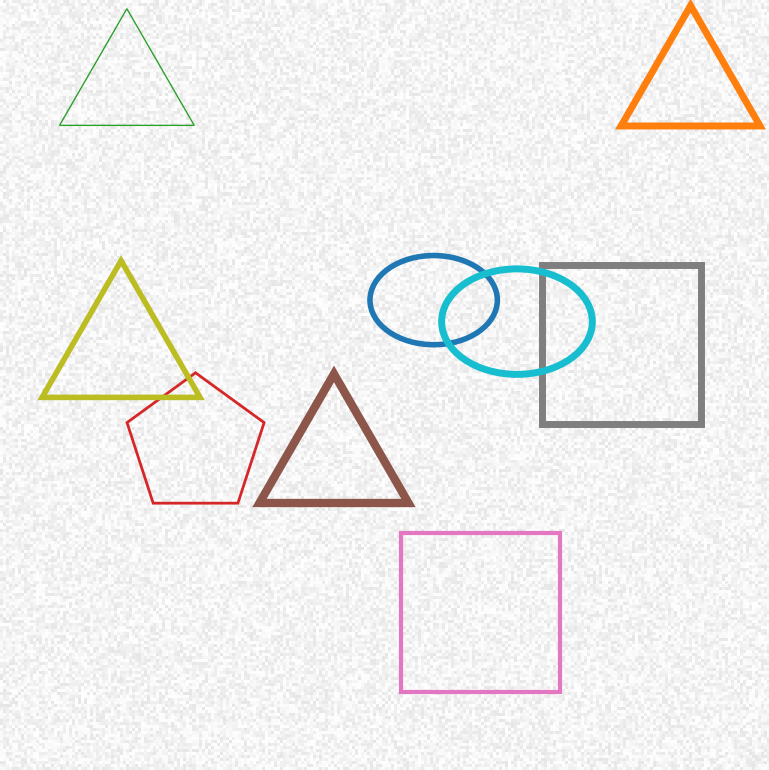[{"shape": "oval", "thickness": 2, "radius": 0.41, "center": [0.563, 0.61]}, {"shape": "triangle", "thickness": 2.5, "radius": 0.52, "center": [0.897, 0.888]}, {"shape": "triangle", "thickness": 0.5, "radius": 0.5, "center": [0.165, 0.888]}, {"shape": "pentagon", "thickness": 1, "radius": 0.47, "center": [0.254, 0.422]}, {"shape": "triangle", "thickness": 3, "radius": 0.56, "center": [0.434, 0.403]}, {"shape": "square", "thickness": 1.5, "radius": 0.52, "center": [0.624, 0.205]}, {"shape": "square", "thickness": 2.5, "radius": 0.52, "center": [0.807, 0.553]}, {"shape": "triangle", "thickness": 2, "radius": 0.59, "center": [0.157, 0.543]}, {"shape": "oval", "thickness": 2.5, "radius": 0.49, "center": [0.671, 0.582]}]